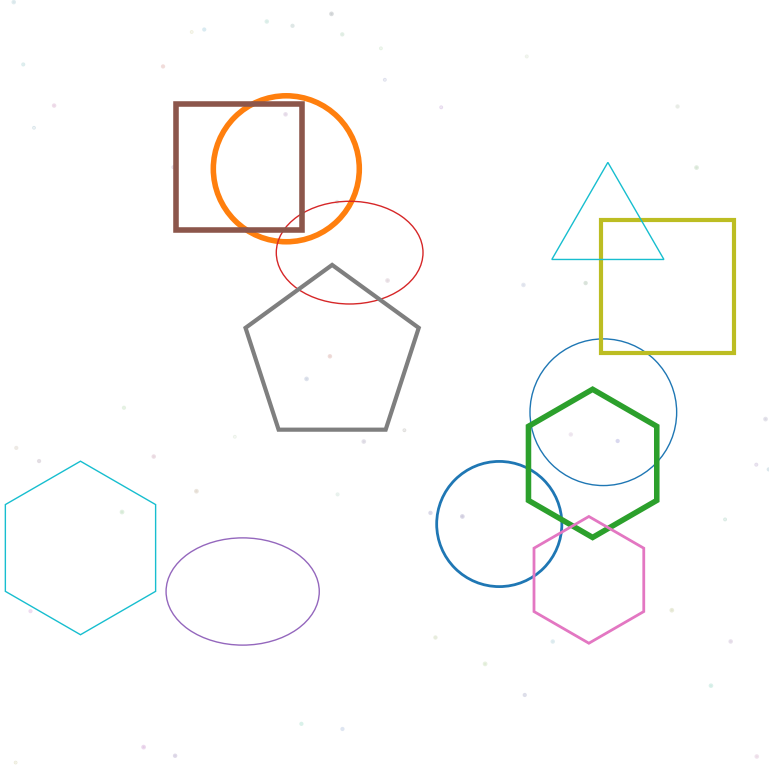[{"shape": "circle", "thickness": 0.5, "radius": 0.48, "center": [0.784, 0.465]}, {"shape": "circle", "thickness": 1, "radius": 0.41, "center": [0.648, 0.319]}, {"shape": "circle", "thickness": 2, "radius": 0.47, "center": [0.372, 0.781]}, {"shape": "hexagon", "thickness": 2, "radius": 0.48, "center": [0.77, 0.398]}, {"shape": "oval", "thickness": 0.5, "radius": 0.48, "center": [0.454, 0.672]}, {"shape": "oval", "thickness": 0.5, "radius": 0.5, "center": [0.315, 0.232]}, {"shape": "square", "thickness": 2, "radius": 0.41, "center": [0.31, 0.784]}, {"shape": "hexagon", "thickness": 1, "radius": 0.41, "center": [0.765, 0.247]}, {"shape": "pentagon", "thickness": 1.5, "radius": 0.59, "center": [0.431, 0.538]}, {"shape": "square", "thickness": 1.5, "radius": 0.43, "center": [0.867, 0.628]}, {"shape": "hexagon", "thickness": 0.5, "radius": 0.56, "center": [0.105, 0.288]}, {"shape": "triangle", "thickness": 0.5, "radius": 0.42, "center": [0.789, 0.705]}]